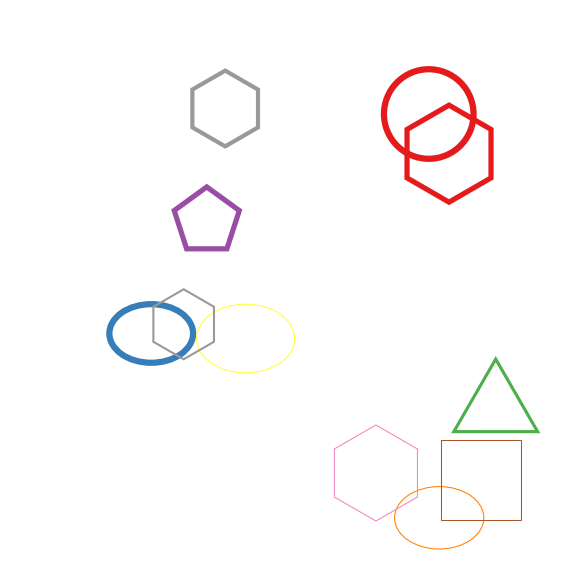[{"shape": "hexagon", "thickness": 2.5, "radius": 0.42, "center": [0.778, 0.733]}, {"shape": "circle", "thickness": 3, "radius": 0.39, "center": [0.742, 0.802]}, {"shape": "oval", "thickness": 3, "radius": 0.36, "center": [0.262, 0.422]}, {"shape": "triangle", "thickness": 1.5, "radius": 0.42, "center": [0.858, 0.294]}, {"shape": "pentagon", "thickness": 2.5, "radius": 0.3, "center": [0.358, 0.616]}, {"shape": "oval", "thickness": 0.5, "radius": 0.39, "center": [0.761, 0.102]}, {"shape": "oval", "thickness": 0.5, "radius": 0.42, "center": [0.425, 0.413]}, {"shape": "square", "thickness": 0.5, "radius": 0.35, "center": [0.833, 0.168]}, {"shape": "hexagon", "thickness": 0.5, "radius": 0.42, "center": [0.651, 0.18]}, {"shape": "hexagon", "thickness": 1, "radius": 0.3, "center": [0.318, 0.438]}, {"shape": "hexagon", "thickness": 2, "radius": 0.33, "center": [0.39, 0.811]}]